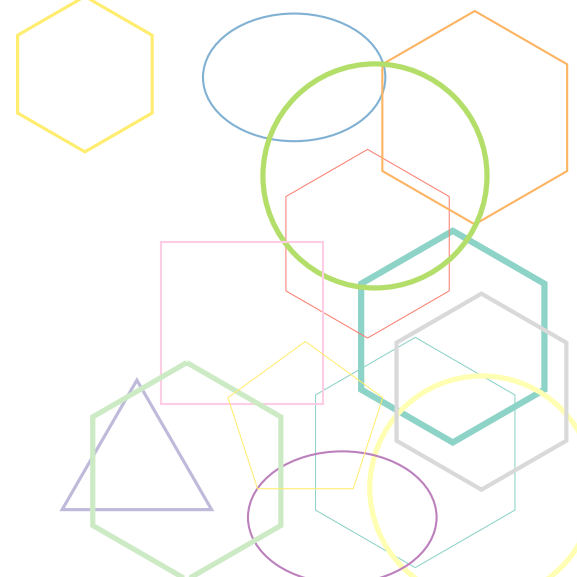[{"shape": "hexagon", "thickness": 3, "radius": 0.92, "center": [0.784, 0.416]}, {"shape": "hexagon", "thickness": 0.5, "radius": 1.0, "center": [0.719, 0.216]}, {"shape": "circle", "thickness": 2.5, "radius": 0.97, "center": [0.834, 0.154]}, {"shape": "triangle", "thickness": 1.5, "radius": 0.75, "center": [0.237, 0.191]}, {"shape": "hexagon", "thickness": 0.5, "radius": 0.82, "center": [0.636, 0.577]}, {"shape": "oval", "thickness": 1, "radius": 0.79, "center": [0.509, 0.865]}, {"shape": "hexagon", "thickness": 1, "radius": 0.92, "center": [0.822, 0.795]}, {"shape": "circle", "thickness": 2.5, "radius": 0.97, "center": [0.649, 0.695]}, {"shape": "square", "thickness": 1, "radius": 0.7, "center": [0.419, 0.44]}, {"shape": "hexagon", "thickness": 2, "radius": 0.85, "center": [0.834, 0.321]}, {"shape": "oval", "thickness": 1, "radius": 0.82, "center": [0.593, 0.103]}, {"shape": "hexagon", "thickness": 2.5, "radius": 0.94, "center": [0.323, 0.183]}, {"shape": "hexagon", "thickness": 1.5, "radius": 0.67, "center": [0.147, 0.871]}, {"shape": "pentagon", "thickness": 0.5, "radius": 0.7, "center": [0.529, 0.267]}]